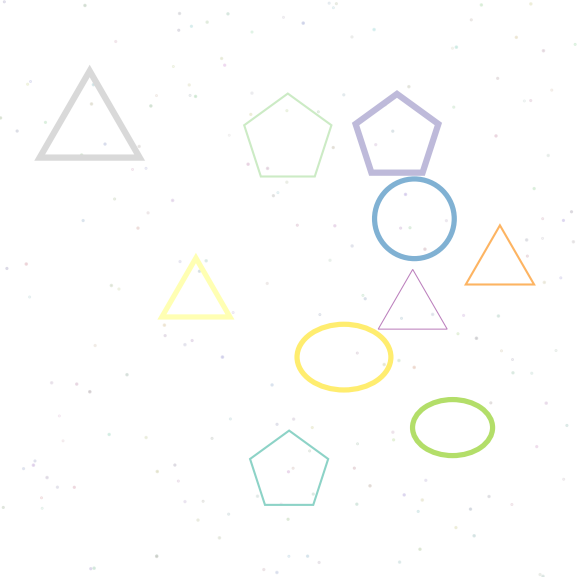[{"shape": "pentagon", "thickness": 1, "radius": 0.36, "center": [0.501, 0.182]}, {"shape": "triangle", "thickness": 2.5, "radius": 0.34, "center": [0.339, 0.484]}, {"shape": "pentagon", "thickness": 3, "radius": 0.38, "center": [0.687, 0.761]}, {"shape": "circle", "thickness": 2.5, "radius": 0.34, "center": [0.718, 0.62]}, {"shape": "triangle", "thickness": 1, "radius": 0.34, "center": [0.866, 0.541]}, {"shape": "oval", "thickness": 2.5, "radius": 0.35, "center": [0.784, 0.259]}, {"shape": "triangle", "thickness": 3, "radius": 0.5, "center": [0.155, 0.776]}, {"shape": "triangle", "thickness": 0.5, "radius": 0.34, "center": [0.715, 0.464]}, {"shape": "pentagon", "thickness": 1, "radius": 0.4, "center": [0.498, 0.758]}, {"shape": "oval", "thickness": 2.5, "radius": 0.41, "center": [0.596, 0.381]}]